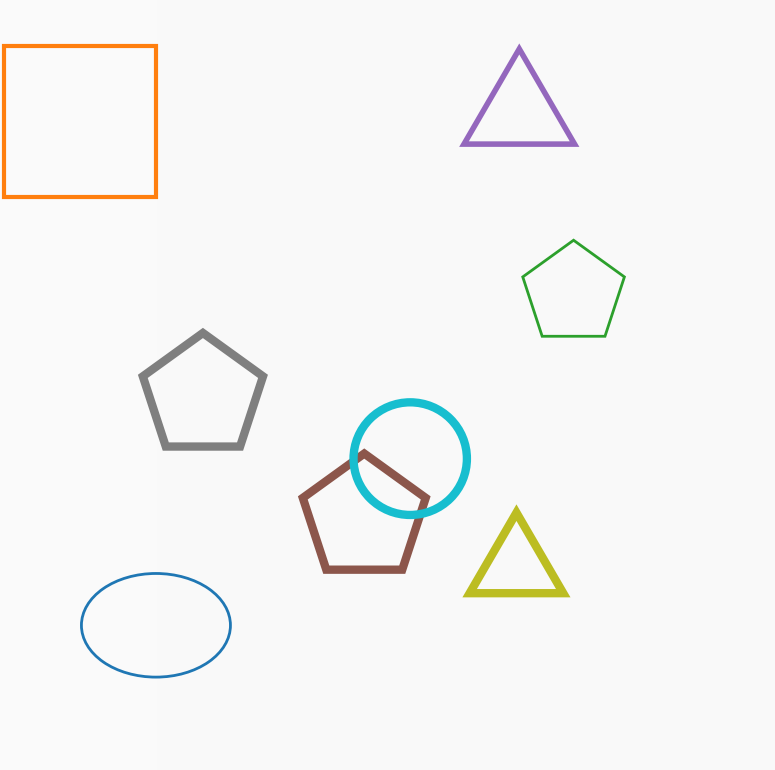[{"shape": "oval", "thickness": 1, "radius": 0.48, "center": [0.201, 0.188]}, {"shape": "square", "thickness": 1.5, "radius": 0.49, "center": [0.103, 0.842]}, {"shape": "pentagon", "thickness": 1, "radius": 0.34, "center": [0.74, 0.619]}, {"shape": "triangle", "thickness": 2, "radius": 0.41, "center": [0.67, 0.854]}, {"shape": "pentagon", "thickness": 3, "radius": 0.42, "center": [0.47, 0.328]}, {"shape": "pentagon", "thickness": 3, "radius": 0.41, "center": [0.262, 0.486]}, {"shape": "triangle", "thickness": 3, "radius": 0.35, "center": [0.666, 0.264]}, {"shape": "circle", "thickness": 3, "radius": 0.37, "center": [0.529, 0.404]}]